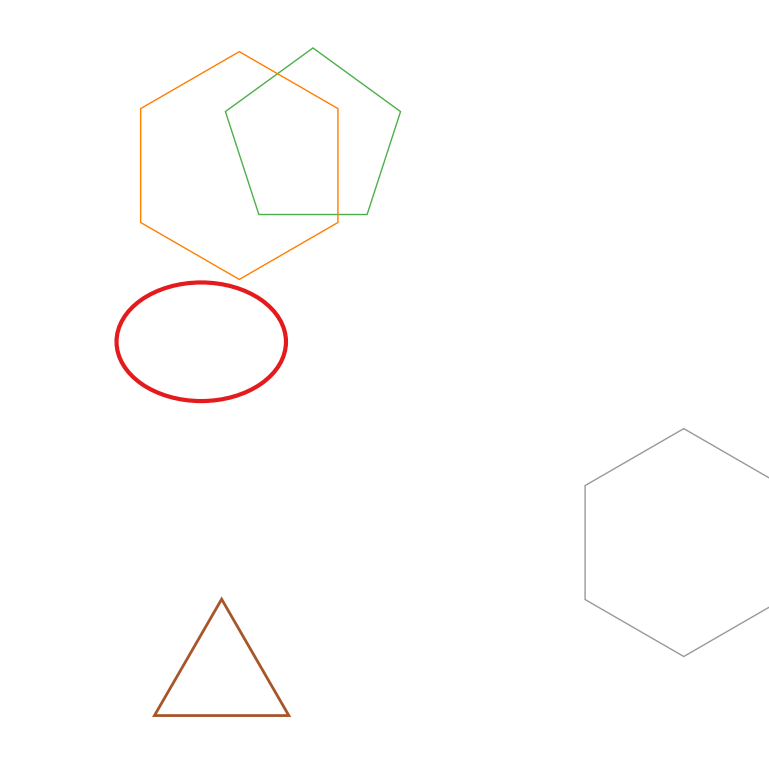[{"shape": "oval", "thickness": 1.5, "radius": 0.55, "center": [0.261, 0.556]}, {"shape": "pentagon", "thickness": 0.5, "radius": 0.6, "center": [0.406, 0.818]}, {"shape": "hexagon", "thickness": 0.5, "radius": 0.74, "center": [0.311, 0.785]}, {"shape": "triangle", "thickness": 1, "radius": 0.5, "center": [0.288, 0.121]}, {"shape": "hexagon", "thickness": 0.5, "radius": 0.74, "center": [0.888, 0.295]}]